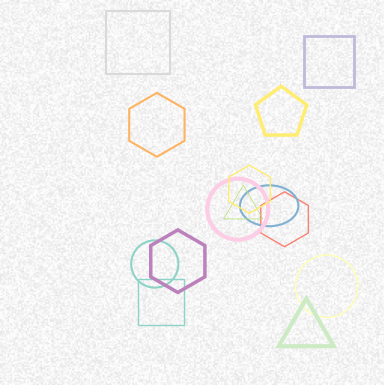[{"shape": "square", "thickness": 1, "radius": 0.3, "center": [0.419, 0.216]}, {"shape": "circle", "thickness": 1.5, "radius": 0.31, "center": [0.402, 0.314]}, {"shape": "circle", "thickness": 1, "radius": 0.41, "center": [0.849, 0.257]}, {"shape": "square", "thickness": 2, "radius": 0.33, "center": [0.855, 0.841]}, {"shape": "hexagon", "thickness": 1, "radius": 0.36, "center": [0.739, 0.431]}, {"shape": "oval", "thickness": 1.5, "radius": 0.38, "center": [0.699, 0.466]}, {"shape": "hexagon", "thickness": 1.5, "radius": 0.42, "center": [0.407, 0.676]}, {"shape": "triangle", "thickness": 0.5, "radius": 0.29, "center": [0.632, 0.461]}, {"shape": "circle", "thickness": 3, "radius": 0.4, "center": [0.617, 0.457]}, {"shape": "square", "thickness": 1.5, "radius": 0.41, "center": [0.359, 0.889]}, {"shape": "hexagon", "thickness": 2.5, "radius": 0.41, "center": [0.462, 0.322]}, {"shape": "triangle", "thickness": 3, "radius": 0.41, "center": [0.796, 0.142]}, {"shape": "hexagon", "thickness": 1, "radius": 0.31, "center": [0.648, 0.509]}, {"shape": "pentagon", "thickness": 2.5, "radius": 0.35, "center": [0.73, 0.706]}]